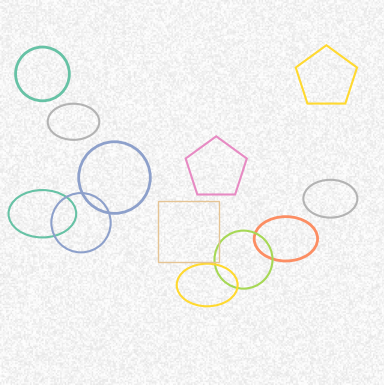[{"shape": "oval", "thickness": 1.5, "radius": 0.44, "center": [0.11, 0.445]}, {"shape": "circle", "thickness": 2, "radius": 0.35, "center": [0.11, 0.808]}, {"shape": "oval", "thickness": 2, "radius": 0.41, "center": [0.743, 0.38]}, {"shape": "circle", "thickness": 1.5, "radius": 0.39, "center": [0.21, 0.421]}, {"shape": "circle", "thickness": 2, "radius": 0.47, "center": [0.297, 0.539]}, {"shape": "pentagon", "thickness": 1.5, "radius": 0.42, "center": [0.562, 0.562]}, {"shape": "circle", "thickness": 1.5, "radius": 0.38, "center": [0.632, 0.326]}, {"shape": "pentagon", "thickness": 1.5, "radius": 0.42, "center": [0.848, 0.799]}, {"shape": "oval", "thickness": 1.5, "radius": 0.4, "center": [0.538, 0.26]}, {"shape": "square", "thickness": 1, "radius": 0.39, "center": [0.49, 0.399]}, {"shape": "oval", "thickness": 1.5, "radius": 0.35, "center": [0.858, 0.484]}, {"shape": "oval", "thickness": 1.5, "radius": 0.33, "center": [0.191, 0.684]}]